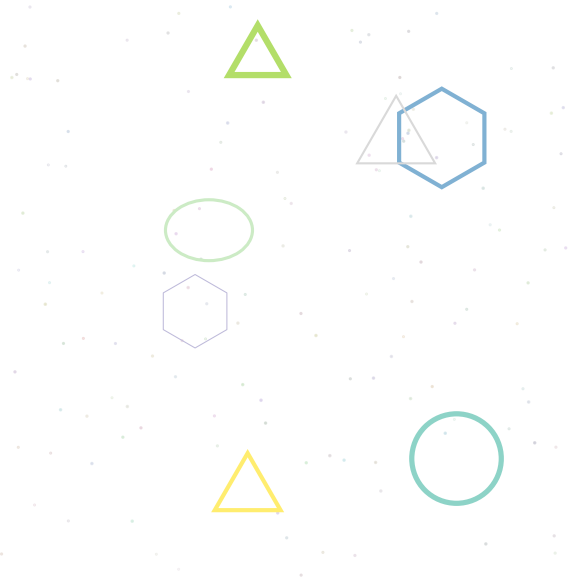[{"shape": "circle", "thickness": 2.5, "radius": 0.39, "center": [0.791, 0.205]}, {"shape": "hexagon", "thickness": 0.5, "radius": 0.32, "center": [0.338, 0.46]}, {"shape": "hexagon", "thickness": 2, "radius": 0.43, "center": [0.765, 0.76]}, {"shape": "triangle", "thickness": 3, "radius": 0.29, "center": [0.446, 0.898]}, {"shape": "triangle", "thickness": 1, "radius": 0.39, "center": [0.686, 0.755]}, {"shape": "oval", "thickness": 1.5, "radius": 0.38, "center": [0.362, 0.601]}, {"shape": "triangle", "thickness": 2, "radius": 0.33, "center": [0.429, 0.149]}]